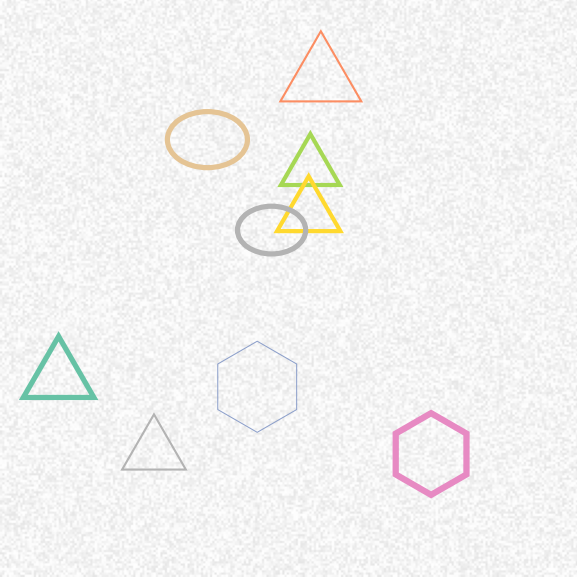[{"shape": "triangle", "thickness": 2.5, "radius": 0.35, "center": [0.101, 0.346]}, {"shape": "triangle", "thickness": 1, "radius": 0.4, "center": [0.556, 0.864]}, {"shape": "hexagon", "thickness": 0.5, "radius": 0.39, "center": [0.445, 0.329]}, {"shape": "hexagon", "thickness": 3, "radius": 0.35, "center": [0.746, 0.213]}, {"shape": "triangle", "thickness": 2, "radius": 0.29, "center": [0.537, 0.708]}, {"shape": "triangle", "thickness": 2, "radius": 0.32, "center": [0.535, 0.631]}, {"shape": "oval", "thickness": 2.5, "radius": 0.35, "center": [0.359, 0.757]}, {"shape": "triangle", "thickness": 1, "radius": 0.32, "center": [0.267, 0.218]}, {"shape": "oval", "thickness": 2.5, "radius": 0.3, "center": [0.47, 0.601]}]